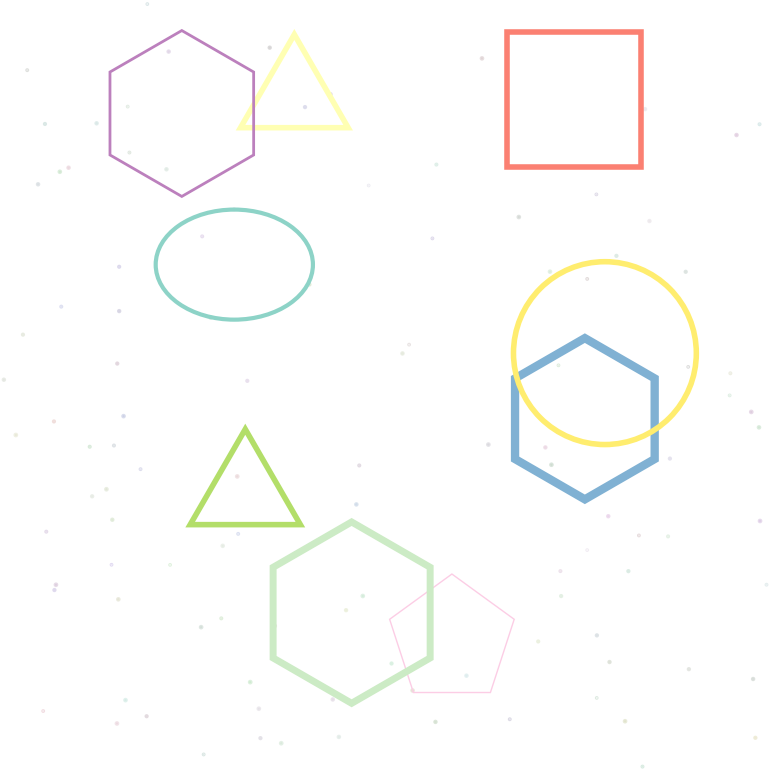[{"shape": "oval", "thickness": 1.5, "radius": 0.51, "center": [0.304, 0.656]}, {"shape": "triangle", "thickness": 2, "radius": 0.4, "center": [0.382, 0.875]}, {"shape": "square", "thickness": 2, "radius": 0.44, "center": [0.745, 0.871]}, {"shape": "hexagon", "thickness": 3, "radius": 0.52, "center": [0.76, 0.456]}, {"shape": "triangle", "thickness": 2, "radius": 0.41, "center": [0.319, 0.36]}, {"shape": "pentagon", "thickness": 0.5, "radius": 0.43, "center": [0.587, 0.169]}, {"shape": "hexagon", "thickness": 1, "radius": 0.54, "center": [0.236, 0.853]}, {"shape": "hexagon", "thickness": 2.5, "radius": 0.59, "center": [0.457, 0.204]}, {"shape": "circle", "thickness": 2, "radius": 0.59, "center": [0.786, 0.541]}]